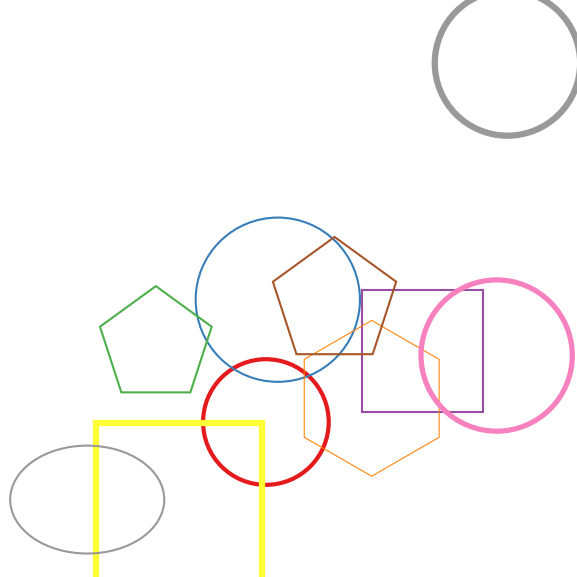[{"shape": "circle", "thickness": 2, "radius": 0.54, "center": [0.46, 0.268]}, {"shape": "circle", "thickness": 1, "radius": 0.71, "center": [0.481, 0.48]}, {"shape": "pentagon", "thickness": 1, "radius": 0.51, "center": [0.27, 0.402]}, {"shape": "square", "thickness": 1, "radius": 0.53, "center": [0.731, 0.391]}, {"shape": "hexagon", "thickness": 0.5, "radius": 0.67, "center": [0.644, 0.309]}, {"shape": "square", "thickness": 3, "radius": 0.72, "center": [0.31, 0.123]}, {"shape": "pentagon", "thickness": 1, "radius": 0.56, "center": [0.579, 0.477]}, {"shape": "circle", "thickness": 2.5, "radius": 0.65, "center": [0.86, 0.383]}, {"shape": "circle", "thickness": 3, "radius": 0.63, "center": [0.879, 0.89]}, {"shape": "oval", "thickness": 1, "radius": 0.67, "center": [0.151, 0.134]}]